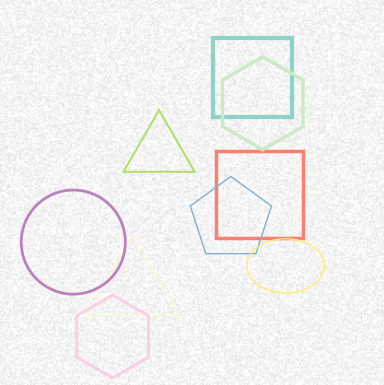[{"shape": "square", "thickness": 3, "radius": 0.51, "center": [0.655, 0.798]}, {"shape": "triangle", "thickness": 0.5, "radius": 0.7, "center": [0.343, 0.251]}, {"shape": "square", "thickness": 2.5, "radius": 0.57, "center": [0.674, 0.494]}, {"shape": "pentagon", "thickness": 1, "radius": 0.55, "center": [0.6, 0.431]}, {"shape": "triangle", "thickness": 1.5, "radius": 0.53, "center": [0.413, 0.607]}, {"shape": "hexagon", "thickness": 2, "radius": 0.54, "center": [0.293, 0.126]}, {"shape": "circle", "thickness": 2, "radius": 0.68, "center": [0.19, 0.371]}, {"shape": "hexagon", "thickness": 2.5, "radius": 0.6, "center": [0.682, 0.732]}, {"shape": "oval", "thickness": 1, "radius": 0.5, "center": [0.742, 0.309]}]